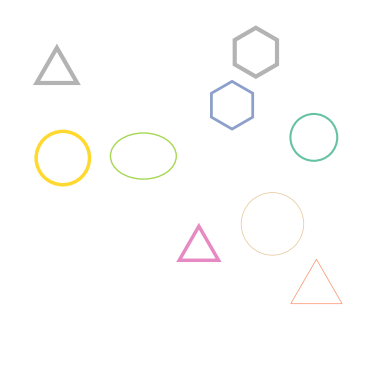[{"shape": "circle", "thickness": 1.5, "radius": 0.3, "center": [0.815, 0.643]}, {"shape": "triangle", "thickness": 0.5, "radius": 0.39, "center": [0.822, 0.25]}, {"shape": "hexagon", "thickness": 2, "radius": 0.31, "center": [0.603, 0.727]}, {"shape": "triangle", "thickness": 2.5, "radius": 0.29, "center": [0.517, 0.353]}, {"shape": "oval", "thickness": 1, "radius": 0.43, "center": [0.372, 0.595]}, {"shape": "circle", "thickness": 2.5, "radius": 0.35, "center": [0.163, 0.589]}, {"shape": "circle", "thickness": 0.5, "radius": 0.41, "center": [0.708, 0.418]}, {"shape": "hexagon", "thickness": 3, "radius": 0.32, "center": [0.665, 0.864]}, {"shape": "triangle", "thickness": 3, "radius": 0.3, "center": [0.148, 0.815]}]